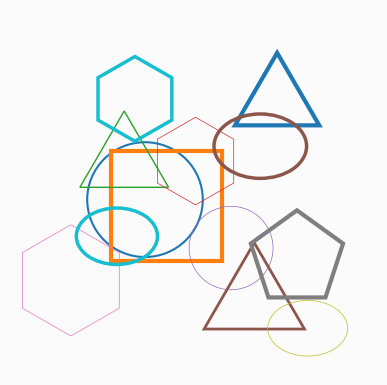[{"shape": "circle", "thickness": 1.5, "radius": 0.75, "center": [0.374, 0.481]}, {"shape": "triangle", "thickness": 3, "radius": 0.63, "center": [0.715, 0.737]}, {"shape": "square", "thickness": 3, "radius": 0.72, "center": [0.429, 0.464]}, {"shape": "triangle", "thickness": 1, "radius": 0.66, "center": [0.321, 0.58]}, {"shape": "hexagon", "thickness": 0.5, "radius": 0.57, "center": [0.505, 0.582]}, {"shape": "circle", "thickness": 0.5, "radius": 0.54, "center": [0.596, 0.356]}, {"shape": "oval", "thickness": 2.5, "radius": 0.6, "center": [0.672, 0.62]}, {"shape": "triangle", "thickness": 2, "radius": 0.75, "center": [0.656, 0.22]}, {"shape": "hexagon", "thickness": 0.5, "radius": 0.72, "center": [0.183, 0.272]}, {"shape": "pentagon", "thickness": 3, "radius": 0.63, "center": [0.766, 0.329]}, {"shape": "oval", "thickness": 0.5, "radius": 0.52, "center": [0.794, 0.147]}, {"shape": "hexagon", "thickness": 2.5, "radius": 0.55, "center": [0.348, 0.743]}, {"shape": "oval", "thickness": 2.5, "radius": 0.52, "center": [0.302, 0.386]}]